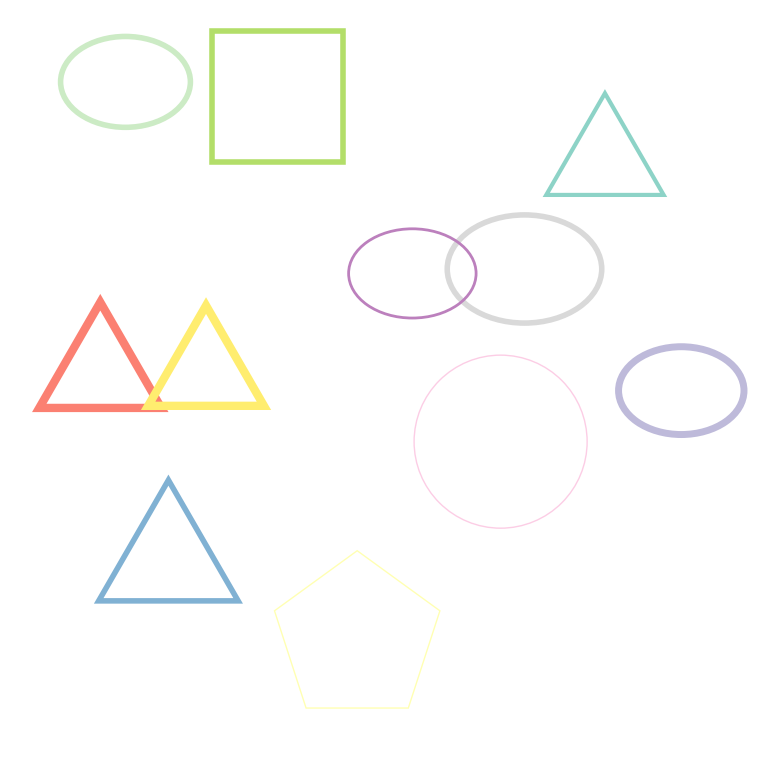[{"shape": "triangle", "thickness": 1.5, "radius": 0.44, "center": [0.786, 0.791]}, {"shape": "pentagon", "thickness": 0.5, "radius": 0.56, "center": [0.464, 0.172]}, {"shape": "oval", "thickness": 2.5, "radius": 0.41, "center": [0.885, 0.493]}, {"shape": "triangle", "thickness": 3, "radius": 0.46, "center": [0.13, 0.516]}, {"shape": "triangle", "thickness": 2, "radius": 0.52, "center": [0.219, 0.272]}, {"shape": "square", "thickness": 2, "radius": 0.43, "center": [0.361, 0.874]}, {"shape": "circle", "thickness": 0.5, "radius": 0.56, "center": [0.65, 0.426]}, {"shape": "oval", "thickness": 2, "radius": 0.5, "center": [0.681, 0.651]}, {"shape": "oval", "thickness": 1, "radius": 0.41, "center": [0.536, 0.645]}, {"shape": "oval", "thickness": 2, "radius": 0.42, "center": [0.163, 0.894]}, {"shape": "triangle", "thickness": 3, "radius": 0.43, "center": [0.268, 0.516]}]